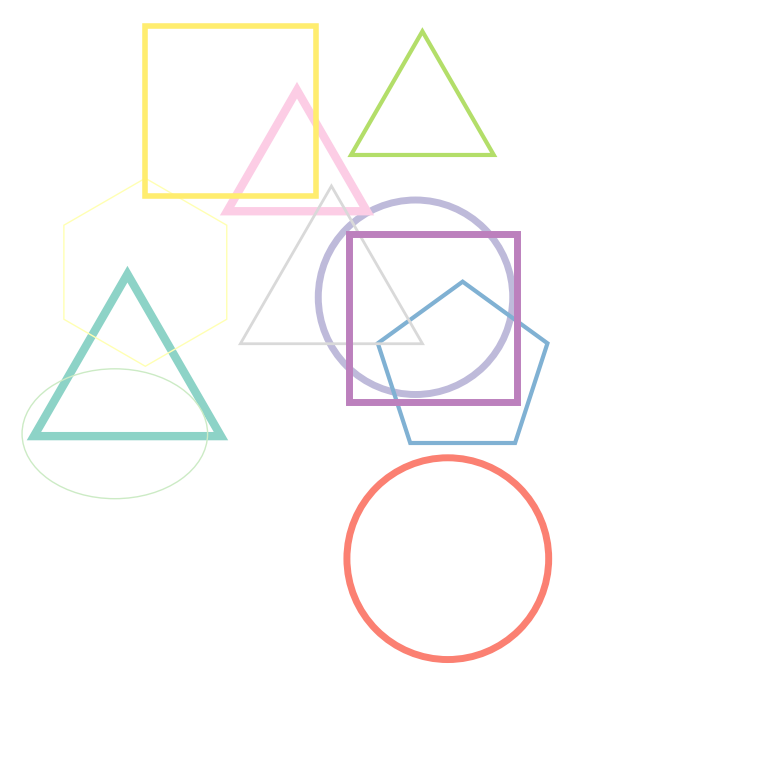[{"shape": "triangle", "thickness": 3, "radius": 0.7, "center": [0.166, 0.504]}, {"shape": "hexagon", "thickness": 0.5, "radius": 0.61, "center": [0.189, 0.646]}, {"shape": "circle", "thickness": 2.5, "radius": 0.63, "center": [0.54, 0.614]}, {"shape": "circle", "thickness": 2.5, "radius": 0.66, "center": [0.582, 0.274]}, {"shape": "pentagon", "thickness": 1.5, "radius": 0.58, "center": [0.601, 0.518]}, {"shape": "triangle", "thickness": 1.5, "radius": 0.54, "center": [0.549, 0.852]}, {"shape": "triangle", "thickness": 3, "radius": 0.52, "center": [0.386, 0.778]}, {"shape": "triangle", "thickness": 1, "radius": 0.68, "center": [0.43, 0.622]}, {"shape": "square", "thickness": 2.5, "radius": 0.55, "center": [0.563, 0.587]}, {"shape": "oval", "thickness": 0.5, "radius": 0.6, "center": [0.149, 0.437]}, {"shape": "square", "thickness": 2, "radius": 0.55, "center": [0.299, 0.856]}]